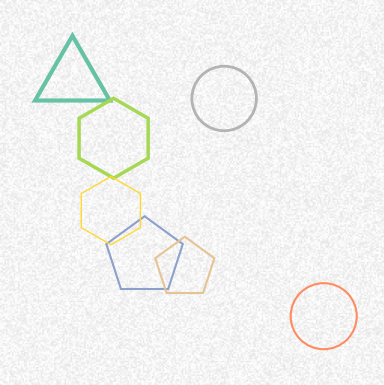[{"shape": "triangle", "thickness": 3, "radius": 0.56, "center": [0.188, 0.795]}, {"shape": "circle", "thickness": 1.5, "radius": 0.43, "center": [0.841, 0.179]}, {"shape": "pentagon", "thickness": 1.5, "radius": 0.52, "center": [0.376, 0.334]}, {"shape": "hexagon", "thickness": 2.5, "radius": 0.52, "center": [0.295, 0.641]}, {"shape": "hexagon", "thickness": 1, "radius": 0.44, "center": [0.288, 0.453]}, {"shape": "pentagon", "thickness": 1.5, "radius": 0.4, "center": [0.48, 0.304]}, {"shape": "circle", "thickness": 2, "radius": 0.42, "center": [0.582, 0.744]}]